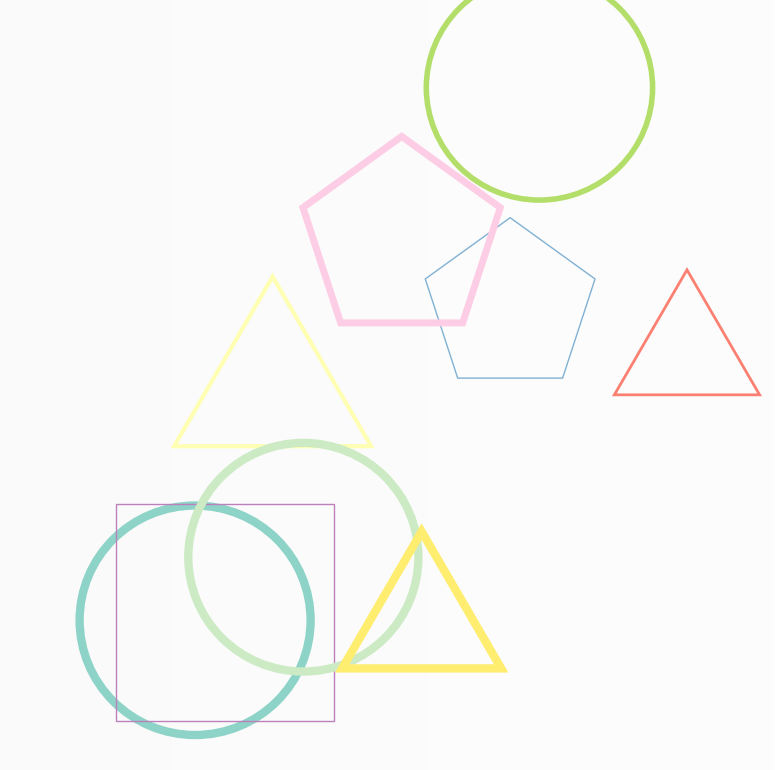[{"shape": "circle", "thickness": 3, "radius": 0.75, "center": [0.252, 0.194]}, {"shape": "triangle", "thickness": 1.5, "radius": 0.73, "center": [0.352, 0.494]}, {"shape": "triangle", "thickness": 1, "radius": 0.54, "center": [0.886, 0.541]}, {"shape": "pentagon", "thickness": 0.5, "radius": 0.58, "center": [0.658, 0.602]}, {"shape": "circle", "thickness": 2, "radius": 0.73, "center": [0.696, 0.886]}, {"shape": "pentagon", "thickness": 2.5, "radius": 0.67, "center": [0.518, 0.689]}, {"shape": "square", "thickness": 0.5, "radius": 0.7, "center": [0.29, 0.205]}, {"shape": "circle", "thickness": 3, "radius": 0.74, "center": [0.391, 0.276]}, {"shape": "triangle", "thickness": 3, "radius": 0.59, "center": [0.544, 0.191]}]